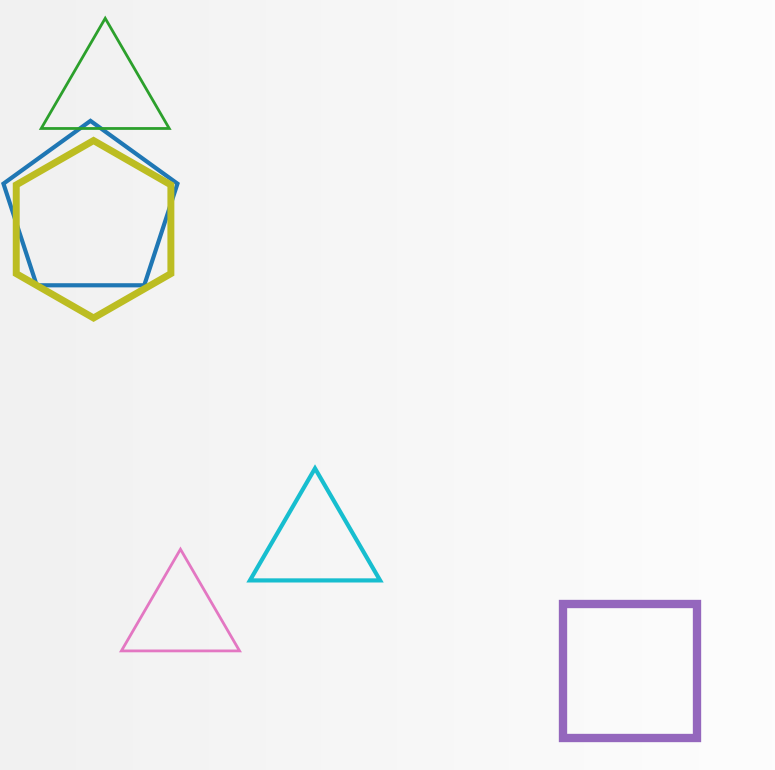[{"shape": "pentagon", "thickness": 1.5, "radius": 0.59, "center": [0.117, 0.725]}, {"shape": "triangle", "thickness": 1, "radius": 0.48, "center": [0.136, 0.881]}, {"shape": "square", "thickness": 3, "radius": 0.43, "center": [0.813, 0.128]}, {"shape": "triangle", "thickness": 1, "radius": 0.44, "center": [0.233, 0.199]}, {"shape": "hexagon", "thickness": 2.5, "radius": 0.58, "center": [0.121, 0.702]}, {"shape": "triangle", "thickness": 1.5, "radius": 0.48, "center": [0.406, 0.295]}]